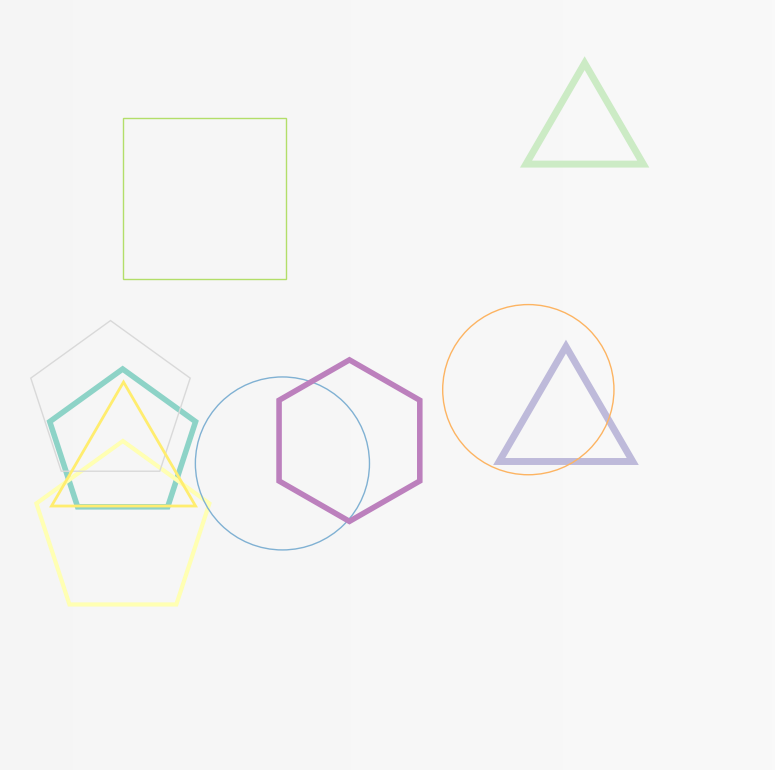[{"shape": "pentagon", "thickness": 2, "radius": 0.49, "center": [0.158, 0.422]}, {"shape": "pentagon", "thickness": 1.5, "radius": 0.59, "center": [0.159, 0.31]}, {"shape": "triangle", "thickness": 2.5, "radius": 0.5, "center": [0.73, 0.45]}, {"shape": "circle", "thickness": 0.5, "radius": 0.56, "center": [0.364, 0.398]}, {"shape": "circle", "thickness": 0.5, "radius": 0.55, "center": [0.682, 0.494]}, {"shape": "square", "thickness": 0.5, "radius": 0.52, "center": [0.264, 0.742]}, {"shape": "pentagon", "thickness": 0.5, "radius": 0.54, "center": [0.143, 0.476]}, {"shape": "hexagon", "thickness": 2, "radius": 0.52, "center": [0.451, 0.428]}, {"shape": "triangle", "thickness": 2.5, "radius": 0.44, "center": [0.754, 0.831]}, {"shape": "triangle", "thickness": 1, "radius": 0.54, "center": [0.159, 0.396]}]